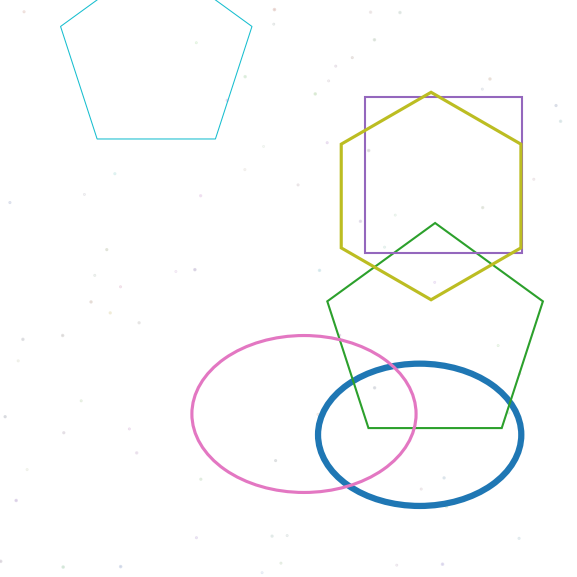[{"shape": "oval", "thickness": 3, "radius": 0.88, "center": [0.727, 0.246]}, {"shape": "pentagon", "thickness": 1, "radius": 0.98, "center": [0.753, 0.417]}, {"shape": "square", "thickness": 1, "radius": 0.68, "center": [0.768, 0.696]}, {"shape": "oval", "thickness": 1.5, "radius": 0.97, "center": [0.526, 0.282]}, {"shape": "hexagon", "thickness": 1.5, "radius": 0.9, "center": [0.746, 0.66]}, {"shape": "pentagon", "thickness": 0.5, "radius": 0.87, "center": [0.271, 0.899]}]